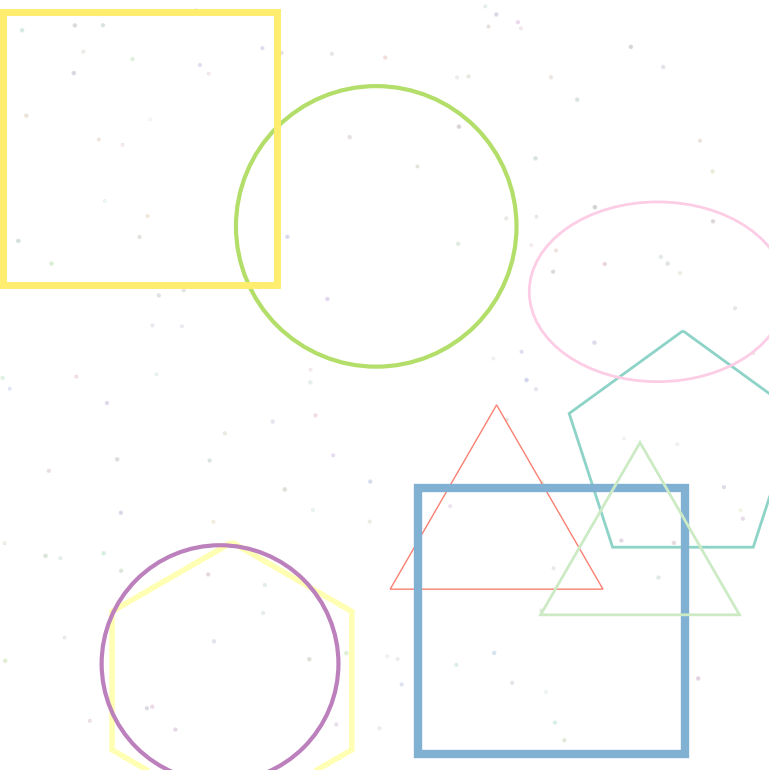[{"shape": "pentagon", "thickness": 1, "radius": 0.78, "center": [0.887, 0.415]}, {"shape": "hexagon", "thickness": 2, "radius": 0.9, "center": [0.301, 0.116]}, {"shape": "triangle", "thickness": 0.5, "radius": 0.8, "center": [0.645, 0.315]}, {"shape": "square", "thickness": 3, "radius": 0.86, "center": [0.716, 0.193]}, {"shape": "circle", "thickness": 1.5, "radius": 0.91, "center": [0.489, 0.706]}, {"shape": "oval", "thickness": 1, "radius": 0.83, "center": [0.854, 0.621]}, {"shape": "circle", "thickness": 1.5, "radius": 0.77, "center": [0.286, 0.138]}, {"shape": "triangle", "thickness": 1, "radius": 0.75, "center": [0.831, 0.276]}, {"shape": "square", "thickness": 2.5, "radius": 0.89, "center": [0.182, 0.807]}]